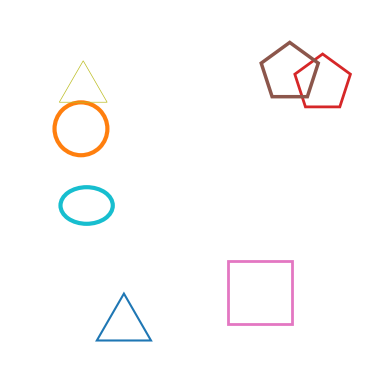[{"shape": "triangle", "thickness": 1.5, "radius": 0.41, "center": [0.322, 0.156]}, {"shape": "circle", "thickness": 3, "radius": 0.34, "center": [0.21, 0.665]}, {"shape": "pentagon", "thickness": 2, "radius": 0.38, "center": [0.838, 0.784]}, {"shape": "pentagon", "thickness": 2.5, "radius": 0.39, "center": [0.753, 0.812]}, {"shape": "square", "thickness": 2, "radius": 0.41, "center": [0.675, 0.24]}, {"shape": "triangle", "thickness": 0.5, "radius": 0.36, "center": [0.216, 0.77]}, {"shape": "oval", "thickness": 3, "radius": 0.34, "center": [0.225, 0.466]}]